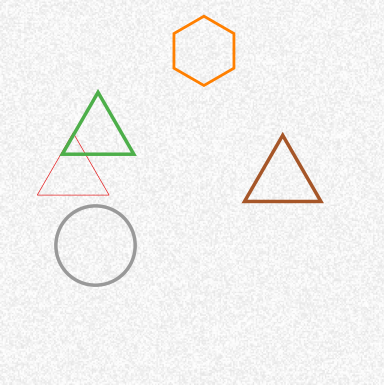[{"shape": "triangle", "thickness": 0.5, "radius": 0.54, "center": [0.19, 0.547]}, {"shape": "triangle", "thickness": 2.5, "radius": 0.54, "center": [0.255, 0.653]}, {"shape": "hexagon", "thickness": 2, "radius": 0.45, "center": [0.53, 0.868]}, {"shape": "triangle", "thickness": 2.5, "radius": 0.57, "center": [0.734, 0.534]}, {"shape": "circle", "thickness": 2.5, "radius": 0.51, "center": [0.248, 0.362]}]